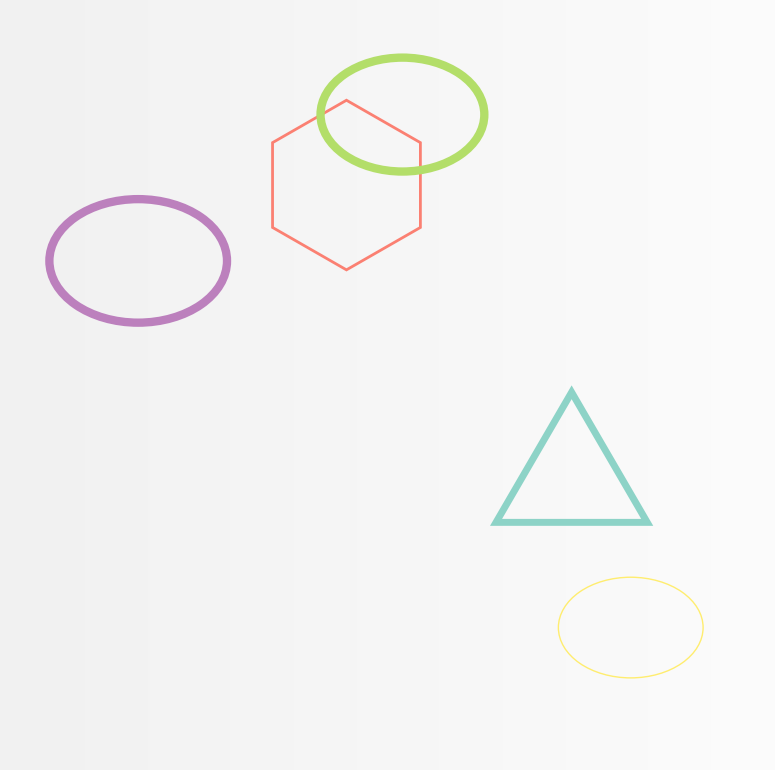[{"shape": "triangle", "thickness": 2.5, "radius": 0.56, "center": [0.738, 0.378]}, {"shape": "hexagon", "thickness": 1, "radius": 0.55, "center": [0.447, 0.76]}, {"shape": "oval", "thickness": 3, "radius": 0.53, "center": [0.519, 0.851]}, {"shape": "oval", "thickness": 3, "radius": 0.57, "center": [0.178, 0.661]}, {"shape": "oval", "thickness": 0.5, "radius": 0.47, "center": [0.814, 0.185]}]